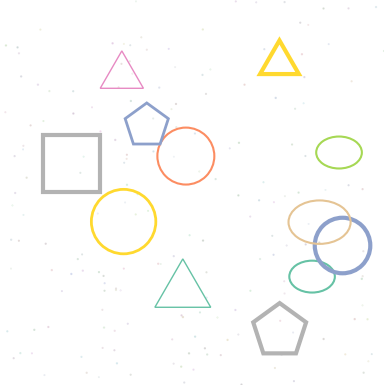[{"shape": "oval", "thickness": 1.5, "radius": 0.3, "center": [0.811, 0.282]}, {"shape": "triangle", "thickness": 1, "radius": 0.42, "center": [0.475, 0.244]}, {"shape": "circle", "thickness": 1.5, "radius": 0.37, "center": [0.483, 0.595]}, {"shape": "pentagon", "thickness": 2, "radius": 0.29, "center": [0.381, 0.674]}, {"shape": "circle", "thickness": 3, "radius": 0.36, "center": [0.89, 0.362]}, {"shape": "triangle", "thickness": 1, "radius": 0.32, "center": [0.316, 0.803]}, {"shape": "oval", "thickness": 1.5, "radius": 0.3, "center": [0.881, 0.604]}, {"shape": "triangle", "thickness": 3, "radius": 0.29, "center": [0.726, 0.837]}, {"shape": "circle", "thickness": 2, "radius": 0.42, "center": [0.321, 0.424]}, {"shape": "oval", "thickness": 1.5, "radius": 0.4, "center": [0.83, 0.423]}, {"shape": "pentagon", "thickness": 3, "radius": 0.36, "center": [0.726, 0.141]}, {"shape": "square", "thickness": 3, "radius": 0.37, "center": [0.186, 0.576]}]